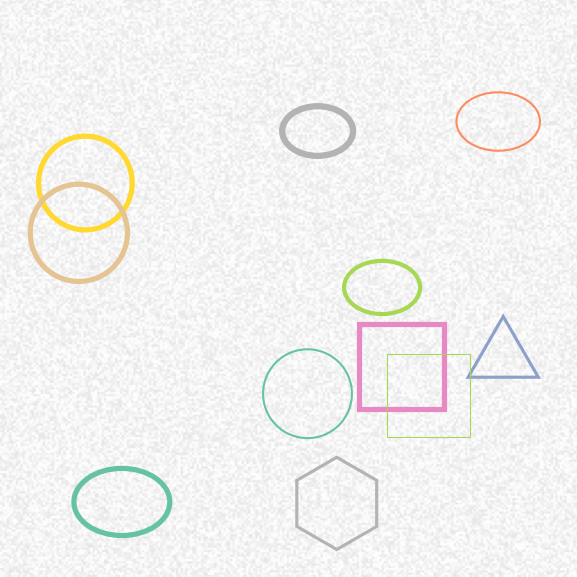[{"shape": "oval", "thickness": 2.5, "radius": 0.42, "center": [0.211, 0.13]}, {"shape": "circle", "thickness": 1, "radius": 0.38, "center": [0.532, 0.317]}, {"shape": "oval", "thickness": 1, "radius": 0.36, "center": [0.863, 0.789]}, {"shape": "triangle", "thickness": 1.5, "radius": 0.35, "center": [0.871, 0.381]}, {"shape": "square", "thickness": 2.5, "radius": 0.37, "center": [0.695, 0.364]}, {"shape": "square", "thickness": 0.5, "radius": 0.36, "center": [0.742, 0.315]}, {"shape": "oval", "thickness": 2, "radius": 0.33, "center": [0.662, 0.501]}, {"shape": "circle", "thickness": 2.5, "radius": 0.41, "center": [0.148, 0.682]}, {"shape": "circle", "thickness": 2.5, "radius": 0.42, "center": [0.136, 0.596]}, {"shape": "hexagon", "thickness": 1.5, "radius": 0.4, "center": [0.583, 0.127]}, {"shape": "oval", "thickness": 3, "radius": 0.31, "center": [0.55, 0.772]}]